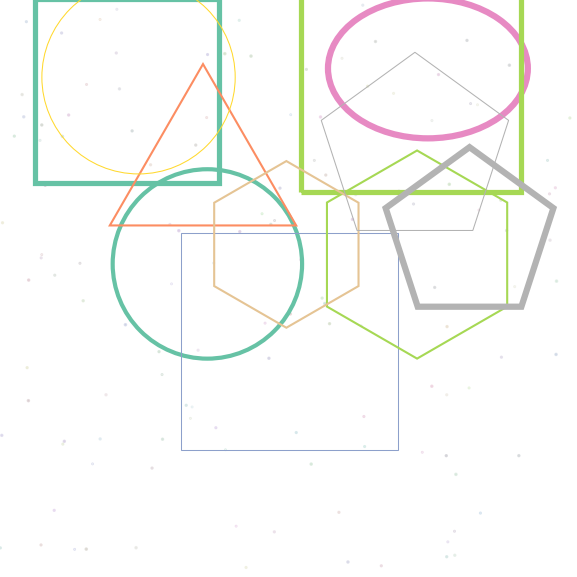[{"shape": "square", "thickness": 2.5, "radius": 0.79, "center": [0.22, 0.842]}, {"shape": "circle", "thickness": 2, "radius": 0.82, "center": [0.359, 0.542]}, {"shape": "triangle", "thickness": 1, "radius": 0.93, "center": [0.352, 0.702]}, {"shape": "square", "thickness": 0.5, "radius": 0.94, "center": [0.502, 0.409]}, {"shape": "oval", "thickness": 3, "radius": 0.87, "center": [0.741, 0.881]}, {"shape": "square", "thickness": 2.5, "radius": 0.96, "center": [0.712, 0.858]}, {"shape": "hexagon", "thickness": 1, "radius": 0.9, "center": [0.722, 0.558]}, {"shape": "circle", "thickness": 0.5, "radius": 0.84, "center": [0.24, 0.865]}, {"shape": "hexagon", "thickness": 1, "radius": 0.72, "center": [0.496, 0.576]}, {"shape": "pentagon", "thickness": 0.5, "radius": 0.85, "center": [0.718, 0.738]}, {"shape": "pentagon", "thickness": 3, "radius": 0.76, "center": [0.813, 0.592]}]